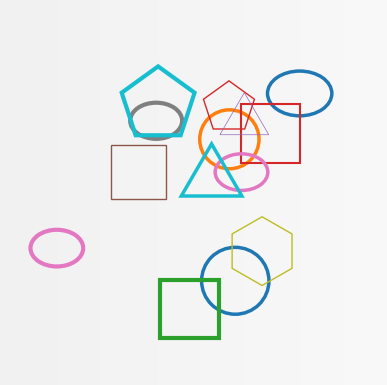[{"shape": "circle", "thickness": 2.5, "radius": 0.43, "center": [0.607, 0.271]}, {"shape": "oval", "thickness": 2.5, "radius": 0.42, "center": [0.773, 0.757]}, {"shape": "circle", "thickness": 2.5, "radius": 0.38, "center": [0.592, 0.638]}, {"shape": "square", "thickness": 3, "radius": 0.38, "center": [0.49, 0.198]}, {"shape": "pentagon", "thickness": 1, "radius": 0.35, "center": [0.591, 0.721]}, {"shape": "square", "thickness": 1.5, "radius": 0.38, "center": [0.698, 0.654]}, {"shape": "triangle", "thickness": 0.5, "radius": 0.36, "center": [0.631, 0.686]}, {"shape": "square", "thickness": 1, "radius": 0.35, "center": [0.357, 0.553]}, {"shape": "oval", "thickness": 3, "radius": 0.34, "center": [0.147, 0.356]}, {"shape": "oval", "thickness": 2.5, "radius": 0.34, "center": [0.623, 0.553]}, {"shape": "oval", "thickness": 3, "radius": 0.34, "center": [0.403, 0.686]}, {"shape": "hexagon", "thickness": 1, "radius": 0.45, "center": [0.676, 0.348]}, {"shape": "triangle", "thickness": 2.5, "radius": 0.45, "center": [0.546, 0.536]}, {"shape": "pentagon", "thickness": 3, "radius": 0.49, "center": [0.408, 0.729]}]